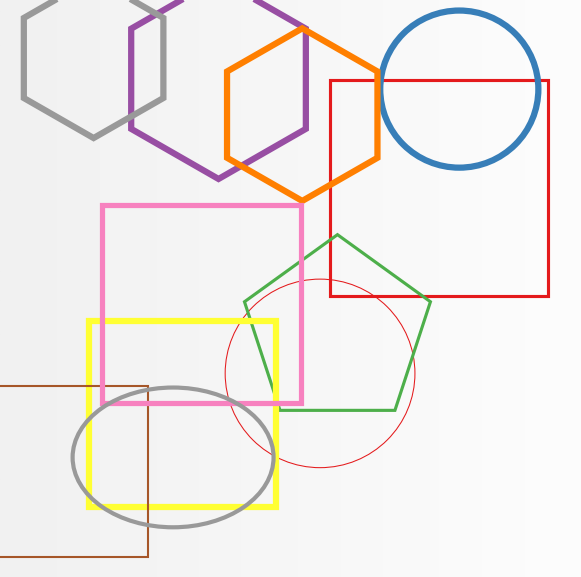[{"shape": "circle", "thickness": 0.5, "radius": 0.82, "center": [0.551, 0.353]}, {"shape": "square", "thickness": 1.5, "radius": 0.94, "center": [0.755, 0.674]}, {"shape": "circle", "thickness": 3, "radius": 0.68, "center": [0.79, 0.845]}, {"shape": "pentagon", "thickness": 1.5, "radius": 0.84, "center": [0.581, 0.425]}, {"shape": "hexagon", "thickness": 3, "radius": 0.87, "center": [0.376, 0.863]}, {"shape": "hexagon", "thickness": 3, "radius": 0.75, "center": [0.52, 0.801]}, {"shape": "square", "thickness": 3, "radius": 0.8, "center": [0.314, 0.282]}, {"shape": "square", "thickness": 1, "radius": 0.74, "center": [0.106, 0.183]}, {"shape": "square", "thickness": 2.5, "radius": 0.86, "center": [0.347, 0.472]}, {"shape": "oval", "thickness": 2, "radius": 0.86, "center": [0.298, 0.207]}, {"shape": "hexagon", "thickness": 3, "radius": 0.69, "center": [0.161, 0.899]}]